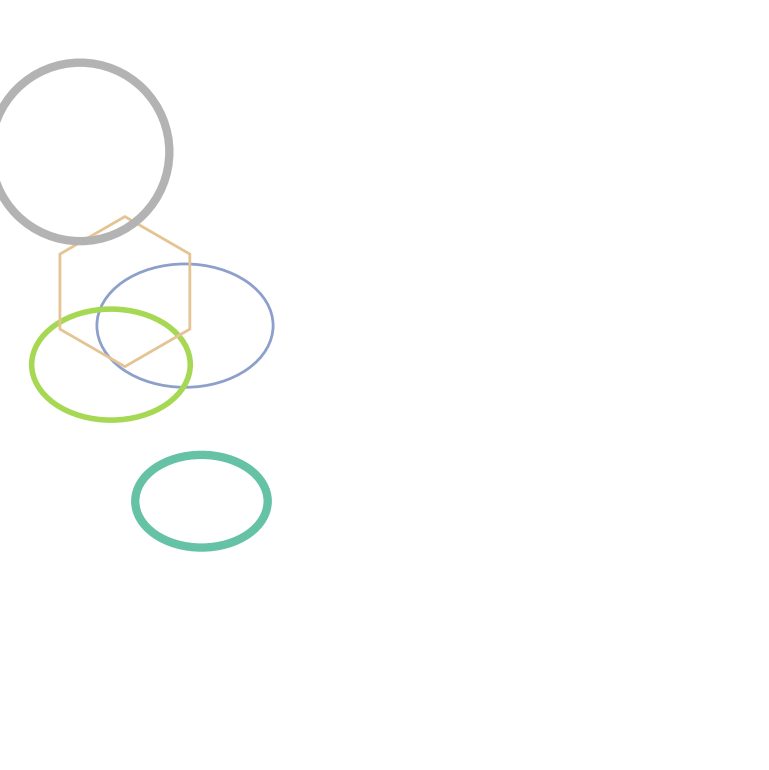[{"shape": "oval", "thickness": 3, "radius": 0.43, "center": [0.262, 0.349]}, {"shape": "oval", "thickness": 1, "radius": 0.57, "center": [0.24, 0.577]}, {"shape": "oval", "thickness": 2, "radius": 0.51, "center": [0.144, 0.526]}, {"shape": "hexagon", "thickness": 1, "radius": 0.49, "center": [0.162, 0.621]}, {"shape": "circle", "thickness": 3, "radius": 0.58, "center": [0.104, 0.803]}]